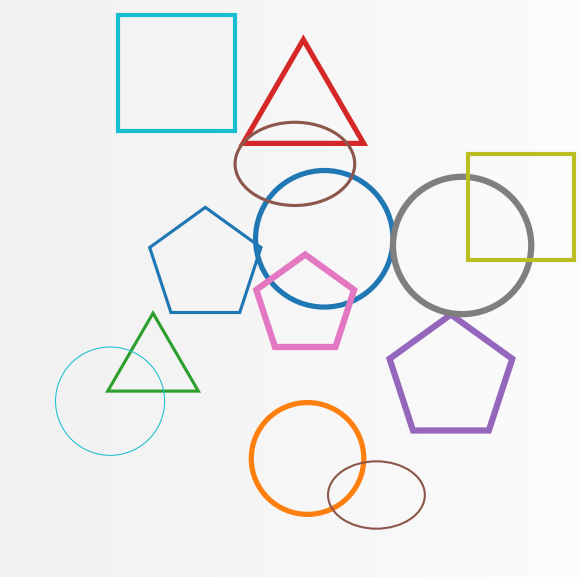[{"shape": "pentagon", "thickness": 1.5, "radius": 0.5, "center": [0.353, 0.539]}, {"shape": "circle", "thickness": 2.5, "radius": 0.59, "center": [0.558, 0.586]}, {"shape": "circle", "thickness": 2.5, "radius": 0.48, "center": [0.529, 0.205]}, {"shape": "triangle", "thickness": 1.5, "radius": 0.45, "center": [0.263, 0.367]}, {"shape": "triangle", "thickness": 2.5, "radius": 0.6, "center": [0.522, 0.811]}, {"shape": "pentagon", "thickness": 3, "radius": 0.55, "center": [0.776, 0.343]}, {"shape": "oval", "thickness": 1, "radius": 0.42, "center": [0.648, 0.142]}, {"shape": "oval", "thickness": 1.5, "radius": 0.51, "center": [0.507, 0.715]}, {"shape": "pentagon", "thickness": 3, "radius": 0.44, "center": [0.525, 0.47]}, {"shape": "circle", "thickness": 3, "radius": 0.59, "center": [0.795, 0.574]}, {"shape": "square", "thickness": 2, "radius": 0.46, "center": [0.897, 0.641]}, {"shape": "circle", "thickness": 0.5, "radius": 0.47, "center": [0.189, 0.304]}, {"shape": "square", "thickness": 2, "radius": 0.5, "center": [0.304, 0.873]}]